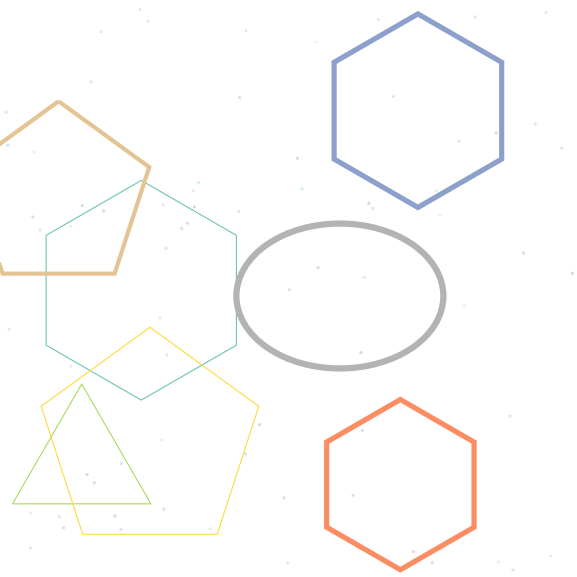[{"shape": "hexagon", "thickness": 0.5, "radius": 0.95, "center": [0.245, 0.497]}, {"shape": "hexagon", "thickness": 2.5, "radius": 0.74, "center": [0.693, 0.16]}, {"shape": "hexagon", "thickness": 2.5, "radius": 0.84, "center": [0.724, 0.807]}, {"shape": "triangle", "thickness": 0.5, "radius": 0.69, "center": [0.141, 0.196]}, {"shape": "pentagon", "thickness": 0.5, "radius": 0.99, "center": [0.26, 0.234]}, {"shape": "pentagon", "thickness": 2, "radius": 0.82, "center": [0.101, 0.659]}, {"shape": "oval", "thickness": 3, "radius": 0.9, "center": [0.589, 0.487]}]